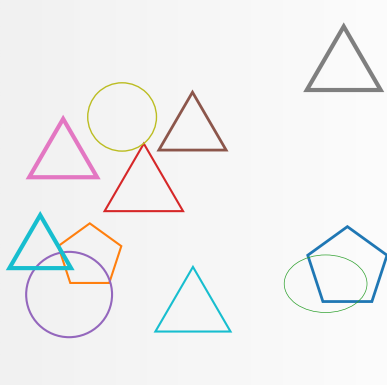[{"shape": "pentagon", "thickness": 2, "radius": 0.54, "center": [0.897, 0.304]}, {"shape": "pentagon", "thickness": 1.5, "radius": 0.43, "center": [0.232, 0.334]}, {"shape": "oval", "thickness": 0.5, "radius": 0.53, "center": [0.84, 0.263]}, {"shape": "triangle", "thickness": 1.5, "radius": 0.58, "center": [0.371, 0.51]}, {"shape": "circle", "thickness": 1.5, "radius": 0.55, "center": [0.178, 0.235]}, {"shape": "triangle", "thickness": 2, "radius": 0.5, "center": [0.497, 0.66]}, {"shape": "triangle", "thickness": 3, "radius": 0.51, "center": [0.163, 0.59]}, {"shape": "triangle", "thickness": 3, "radius": 0.55, "center": [0.887, 0.821]}, {"shape": "circle", "thickness": 1, "radius": 0.44, "center": [0.315, 0.696]}, {"shape": "triangle", "thickness": 1.5, "radius": 0.56, "center": [0.498, 0.195]}, {"shape": "triangle", "thickness": 3, "radius": 0.46, "center": [0.104, 0.349]}]